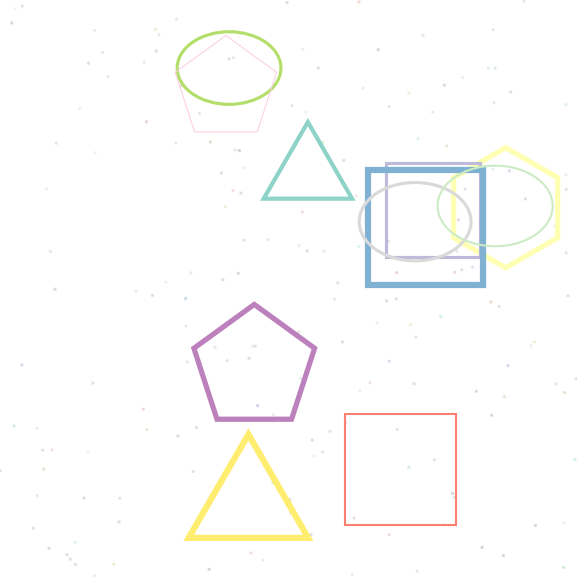[{"shape": "triangle", "thickness": 2, "radius": 0.44, "center": [0.533, 0.699]}, {"shape": "hexagon", "thickness": 2.5, "radius": 0.52, "center": [0.876, 0.639]}, {"shape": "square", "thickness": 1.5, "radius": 0.41, "center": [0.75, 0.636]}, {"shape": "square", "thickness": 1, "radius": 0.48, "center": [0.694, 0.187]}, {"shape": "square", "thickness": 3, "radius": 0.5, "center": [0.737, 0.605]}, {"shape": "oval", "thickness": 1.5, "radius": 0.45, "center": [0.397, 0.881]}, {"shape": "pentagon", "thickness": 0.5, "radius": 0.46, "center": [0.391, 0.845]}, {"shape": "oval", "thickness": 1.5, "radius": 0.48, "center": [0.719, 0.615]}, {"shape": "pentagon", "thickness": 2.5, "radius": 0.55, "center": [0.44, 0.362]}, {"shape": "oval", "thickness": 1, "radius": 0.5, "center": [0.857, 0.643]}, {"shape": "triangle", "thickness": 3, "radius": 0.6, "center": [0.43, 0.127]}]